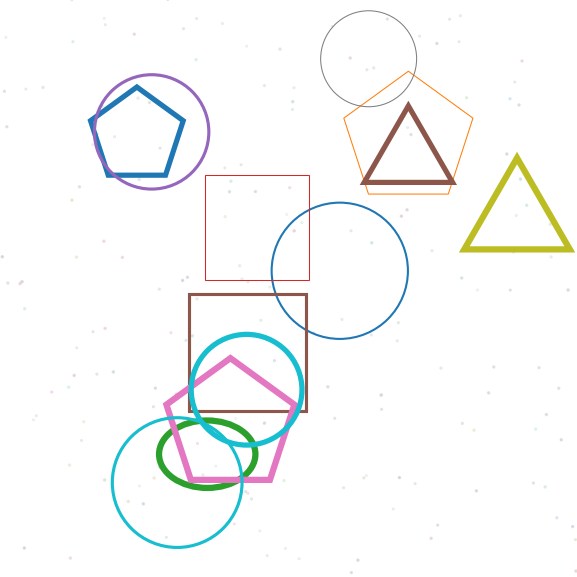[{"shape": "pentagon", "thickness": 2.5, "radius": 0.42, "center": [0.237, 0.764]}, {"shape": "circle", "thickness": 1, "radius": 0.59, "center": [0.588, 0.53]}, {"shape": "pentagon", "thickness": 0.5, "radius": 0.59, "center": [0.707, 0.758]}, {"shape": "oval", "thickness": 3, "radius": 0.42, "center": [0.359, 0.213]}, {"shape": "square", "thickness": 0.5, "radius": 0.45, "center": [0.445, 0.605]}, {"shape": "circle", "thickness": 1.5, "radius": 0.5, "center": [0.263, 0.771]}, {"shape": "triangle", "thickness": 2.5, "radius": 0.44, "center": [0.707, 0.727]}, {"shape": "square", "thickness": 1.5, "radius": 0.5, "center": [0.429, 0.389]}, {"shape": "pentagon", "thickness": 3, "radius": 0.58, "center": [0.399, 0.262]}, {"shape": "circle", "thickness": 0.5, "radius": 0.42, "center": [0.638, 0.897]}, {"shape": "triangle", "thickness": 3, "radius": 0.53, "center": [0.895, 0.62]}, {"shape": "circle", "thickness": 2.5, "radius": 0.48, "center": [0.427, 0.324]}, {"shape": "circle", "thickness": 1.5, "radius": 0.56, "center": [0.307, 0.164]}]